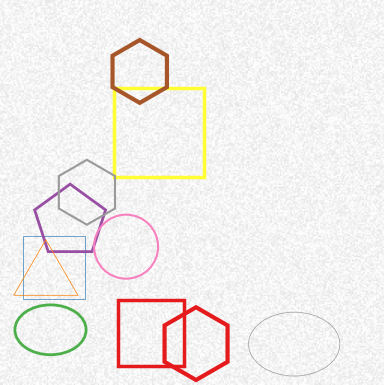[{"shape": "hexagon", "thickness": 3, "radius": 0.47, "center": [0.509, 0.107]}, {"shape": "square", "thickness": 2.5, "radius": 0.43, "center": [0.392, 0.136]}, {"shape": "square", "thickness": 0.5, "radius": 0.41, "center": [0.14, 0.305]}, {"shape": "oval", "thickness": 2, "radius": 0.46, "center": [0.131, 0.143]}, {"shape": "pentagon", "thickness": 2, "radius": 0.48, "center": [0.182, 0.425]}, {"shape": "triangle", "thickness": 0.5, "radius": 0.48, "center": [0.119, 0.281]}, {"shape": "square", "thickness": 2.5, "radius": 0.58, "center": [0.413, 0.655]}, {"shape": "hexagon", "thickness": 3, "radius": 0.41, "center": [0.363, 0.814]}, {"shape": "circle", "thickness": 1.5, "radius": 0.42, "center": [0.327, 0.359]}, {"shape": "oval", "thickness": 0.5, "radius": 0.59, "center": [0.764, 0.106]}, {"shape": "hexagon", "thickness": 1.5, "radius": 0.42, "center": [0.226, 0.501]}]